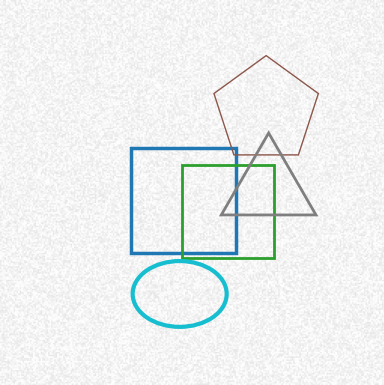[{"shape": "square", "thickness": 2.5, "radius": 0.68, "center": [0.477, 0.479]}, {"shape": "square", "thickness": 2, "radius": 0.6, "center": [0.593, 0.45]}, {"shape": "pentagon", "thickness": 1, "radius": 0.71, "center": [0.691, 0.713]}, {"shape": "triangle", "thickness": 2, "radius": 0.71, "center": [0.698, 0.513]}, {"shape": "oval", "thickness": 3, "radius": 0.61, "center": [0.467, 0.236]}]